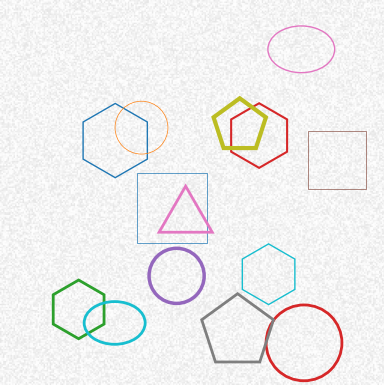[{"shape": "hexagon", "thickness": 1, "radius": 0.48, "center": [0.299, 0.635]}, {"shape": "square", "thickness": 0.5, "radius": 0.45, "center": [0.446, 0.461]}, {"shape": "circle", "thickness": 0.5, "radius": 0.34, "center": [0.367, 0.668]}, {"shape": "hexagon", "thickness": 2, "radius": 0.38, "center": [0.204, 0.196]}, {"shape": "circle", "thickness": 2, "radius": 0.49, "center": [0.79, 0.109]}, {"shape": "hexagon", "thickness": 1.5, "radius": 0.42, "center": [0.673, 0.648]}, {"shape": "circle", "thickness": 2.5, "radius": 0.36, "center": [0.459, 0.284]}, {"shape": "square", "thickness": 0.5, "radius": 0.38, "center": [0.875, 0.585]}, {"shape": "triangle", "thickness": 2, "radius": 0.4, "center": [0.482, 0.437]}, {"shape": "oval", "thickness": 1, "radius": 0.43, "center": [0.783, 0.872]}, {"shape": "pentagon", "thickness": 2, "radius": 0.49, "center": [0.617, 0.139]}, {"shape": "pentagon", "thickness": 3, "radius": 0.36, "center": [0.623, 0.673]}, {"shape": "oval", "thickness": 2, "radius": 0.4, "center": [0.298, 0.161]}, {"shape": "hexagon", "thickness": 1, "radius": 0.39, "center": [0.698, 0.288]}]